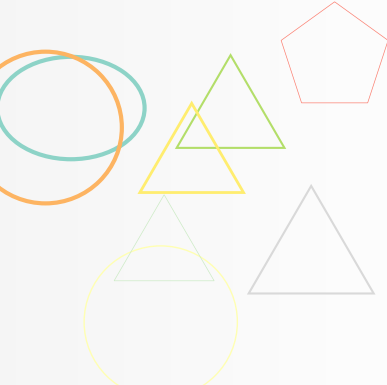[{"shape": "oval", "thickness": 3, "radius": 0.95, "center": [0.183, 0.719]}, {"shape": "circle", "thickness": 1, "radius": 0.99, "center": [0.415, 0.164]}, {"shape": "pentagon", "thickness": 0.5, "radius": 0.73, "center": [0.864, 0.85]}, {"shape": "circle", "thickness": 3, "radius": 0.99, "center": [0.117, 0.669]}, {"shape": "triangle", "thickness": 1.5, "radius": 0.8, "center": [0.595, 0.696]}, {"shape": "triangle", "thickness": 1.5, "radius": 0.93, "center": [0.803, 0.331]}, {"shape": "triangle", "thickness": 0.5, "radius": 0.75, "center": [0.424, 0.345]}, {"shape": "triangle", "thickness": 2, "radius": 0.77, "center": [0.495, 0.577]}]